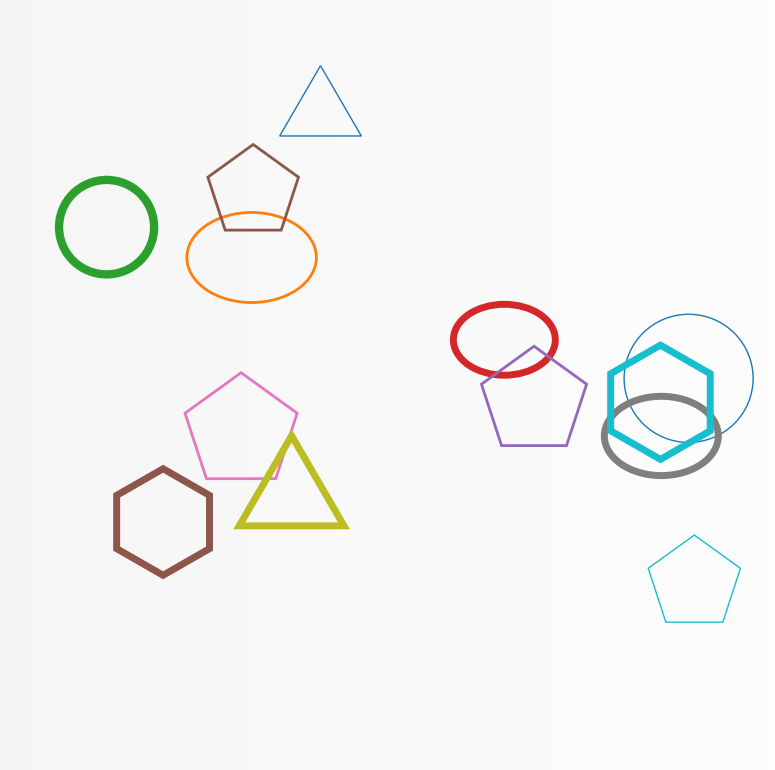[{"shape": "circle", "thickness": 0.5, "radius": 0.42, "center": [0.889, 0.509]}, {"shape": "triangle", "thickness": 0.5, "radius": 0.3, "center": [0.414, 0.854]}, {"shape": "oval", "thickness": 1, "radius": 0.42, "center": [0.325, 0.666]}, {"shape": "circle", "thickness": 3, "radius": 0.31, "center": [0.138, 0.705]}, {"shape": "oval", "thickness": 2.5, "radius": 0.33, "center": [0.651, 0.559]}, {"shape": "pentagon", "thickness": 1, "radius": 0.36, "center": [0.689, 0.479]}, {"shape": "pentagon", "thickness": 1, "radius": 0.31, "center": [0.327, 0.751]}, {"shape": "hexagon", "thickness": 2.5, "radius": 0.35, "center": [0.21, 0.322]}, {"shape": "pentagon", "thickness": 1, "radius": 0.38, "center": [0.311, 0.44]}, {"shape": "oval", "thickness": 2.5, "radius": 0.37, "center": [0.853, 0.434]}, {"shape": "triangle", "thickness": 2.5, "radius": 0.39, "center": [0.376, 0.356]}, {"shape": "hexagon", "thickness": 2.5, "radius": 0.37, "center": [0.852, 0.478]}, {"shape": "pentagon", "thickness": 0.5, "radius": 0.31, "center": [0.896, 0.243]}]